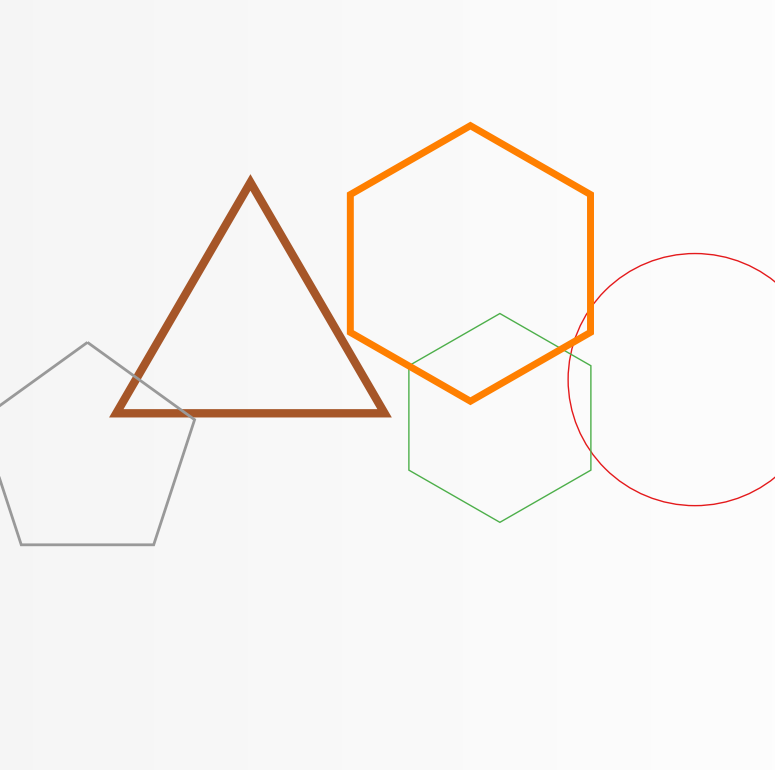[{"shape": "circle", "thickness": 0.5, "radius": 0.82, "center": [0.897, 0.507]}, {"shape": "hexagon", "thickness": 0.5, "radius": 0.68, "center": [0.645, 0.457]}, {"shape": "hexagon", "thickness": 2.5, "radius": 0.89, "center": [0.607, 0.658]}, {"shape": "triangle", "thickness": 3, "radius": 1.0, "center": [0.323, 0.563]}, {"shape": "pentagon", "thickness": 1, "radius": 0.73, "center": [0.113, 0.41]}]